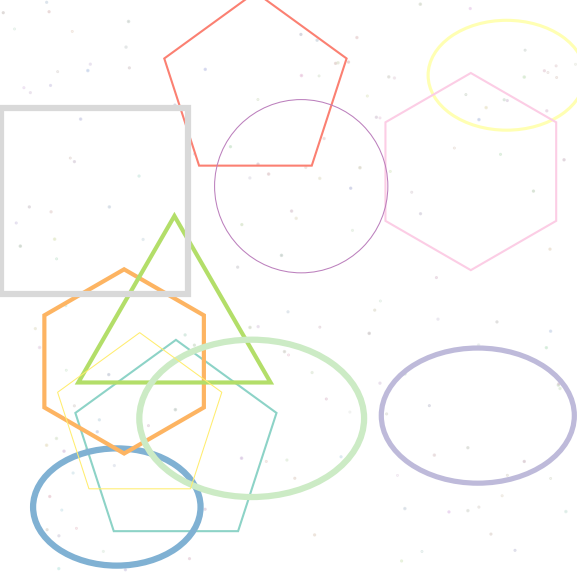[{"shape": "pentagon", "thickness": 1, "radius": 0.92, "center": [0.305, 0.228]}, {"shape": "oval", "thickness": 1.5, "radius": 0.68, "center": [0.877, 0.869]}, {"shape": "oval", "thickness": 2.5, "radius": 0.84, "center": [0.827, 0.279]}, {"shape": "pentagon", "thickness": 1, "radius": 0.83, "center": [0.442, 0.847]}, {"shape": "oval", "thickness": 3, "radius": 0.72, "center": [0.202, 0.121]}, {"shape": "hexagon", "thickness": 2, "radius": 0.8, "center": [0.215, 0.373]}, {"shape": "triangle", "thickness": 2, "radius": 0.96, "center": [0.302, 0.433]}, {"shape": "hexagon", "thickness": 1, "radius": 0.85, "center": [0.815, 0.702]}, {"shape": "square", "thickness": 3, "radius": 0.81, "center": [0.164, 0.651]}, {"shape": "circle", "thickness": 0.5, "radius": 0.75, "center": [0.522, 0.677]}, {"shape": "oval", "thickness": 3, "radius": 0.97, "center": [0.436, 0.275]}, {"shape": "pentagon", "thickness": 0.5, "radius": 0.75, "center": [0.242, 0.274]}]